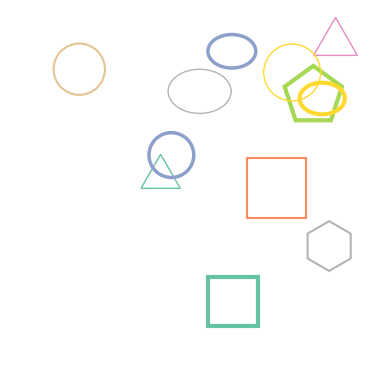[{"shape": "square", "thickness": 3, "radius": 0.32, "center": [0.605, 0.217]}, {"shape": "triangle", "thickness": 1, "radius": 0.29, "center": [0.417, 0.54]}, {"shape": "square", "thickness": 1.5, "radius": 0.39, "center": [0.719, 0.512]}, {"shape": "circle", "thickness": 2.5, "radius": 0.29, "center": [0.445, 0.597]}, {"shape": "oval", "thickness": 2.5, "radius": 0.31, "center": [0.602, 0.867]}, {"shape": "triangle", "thickness": 1, "radius": 0.33, "center": [0.871, 0.889]}, {"shape": "pentagon", "thickness": 3, "radius": 0.39, "center": [0.814, 0.751]}, {"shape": "circle", "thickness": 1, "radius": 0.37, "center": [0.759, 0.812]}, {"shape": "oval", "thickness": 3, "radius": 0.29, "center": [0.837, 0.744]}, {"shape": "circle", "thickness": 1.5, "radius": 0.33, "center": [0.206, 0.82]}, {"shape": "oval", "thickness": 1, "radius": 0.41, "center": [0.519, 0.763]}, {"shape": "hexagon", "thickness": 1.5, "radius": 0.32, "center": [0.855, 0.361]}]